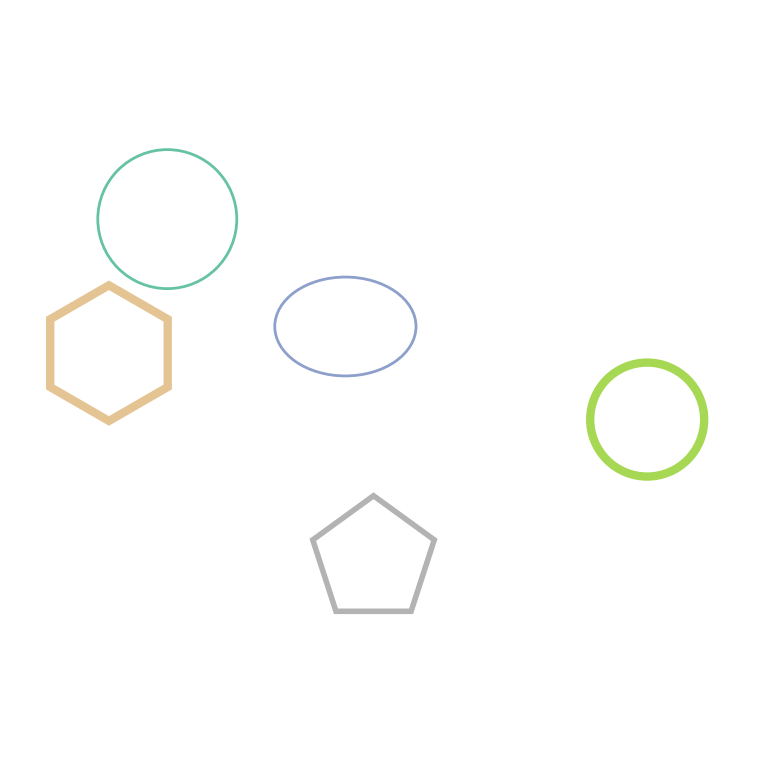[{"shape": "circle", "thickness": 1, "radius": 0.45, "center": [0.217, 0.715]}, {"shape": "oval", "thickness": 1, "radius": 0.46, "center": [0.449, 0.576]}, {"shape": "circle", "thickness": 3, "radius": 0.37, "center": [0.841, 0.455]}, {"shape": "hexagon", "thickness": 3, "radius": 0.44, "center": [0.142, 0.541]}, {"shape": "pentagon", "thickness": 2, "radius": 0.41, "center": [0.485, 0.273]}]